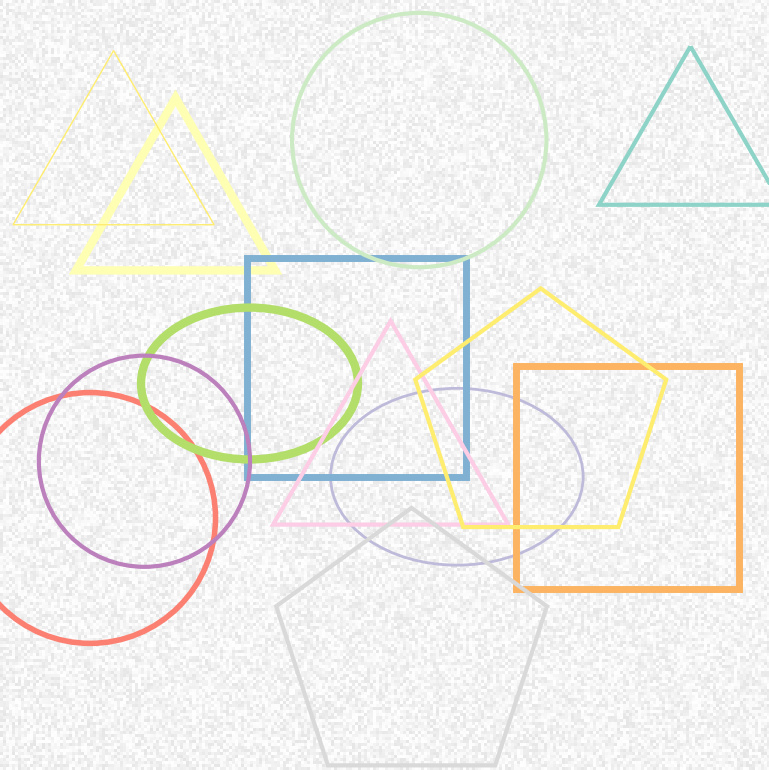[{"shape": "triangle", "thickness": 1.5, "radius": 0.69, "center": [0.897, 0.803]}, {"shape": "triangle", "thickness": 3, "radius": 0.75, "center": [0.228, 0.724]}, {"shape": "oval", "thickness": 1, "radius": 0.82, "center": [0.593, 0.381]}, {"shape": "circle", "thickness": 2, "radius": 0.81, "center": [0.117, 0.327]}, {"shape": "square", "thickness": 2.5, "radius": 0.71, "center": [0.463, 0.523]}, {"shape": "square", "thickness": 2.5, "radius": 0.72, "center": [0.815, 0.38]}, {"shape": "oval", "thickness": 3, "radius": 0.7, "center": [0.324, 0.502]}, {"shape": "triangle", "thickness": 1.5, "radius": 0.88, "center": [0.507, 0.407]}, {"shape": "pentagon", "thickness": 1.5, "radius": 0.92, "center": [0.534, 0.156]}, {"shape": "circle", "thickness": 1.5, "radius": 0.69, "center": [0.188, 0.401]}, {"shape": "circle", "thickness": 1.5, "radius": 0.83, "center": [0.544, 0.818]}, {"shape": "pentagon", "thickness": 1.5, "radius": 0.86, "center": [0.702, 0.454]}, {"shape": "triangle", "thickness": 0.5, "radius": 0.75, "center": [0.147, 0.784]}]